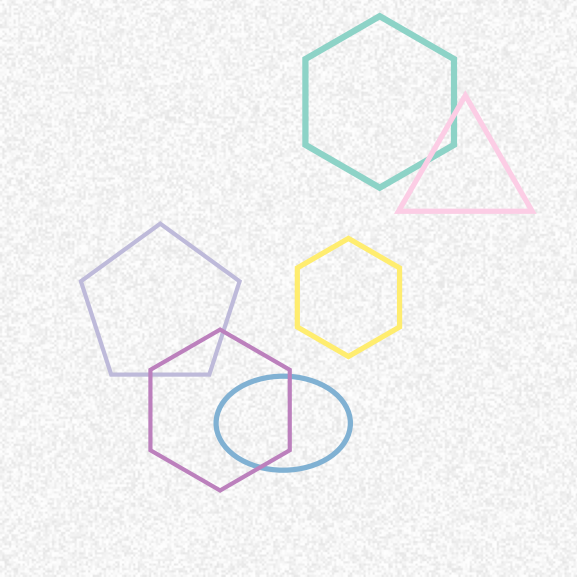[{"shape": "hexagon", "thickness": 3, "radius": 0.74, "center": [0.657, 0.823]}, {"shape": "pentagon", "thickness": 2, "radius": 0.72, "center": [0.277, 0.467]}, {"shape": "oval", "thickness": 2.5, "radius": 0.58, "center": [0.49, 0.266]}, {"shape": "triangle", "thickness": 2.5, "radius": 0.67, "center": [0.806, 0.7]}, {"shape": "hexagon", "thickness": 2, "radius": 0.7, "center": [0.381, 0.289]}, {"shape": "hexagon", "thickness": 2.5, "radius": 0.51, "center": [0.603, 0.484]}]